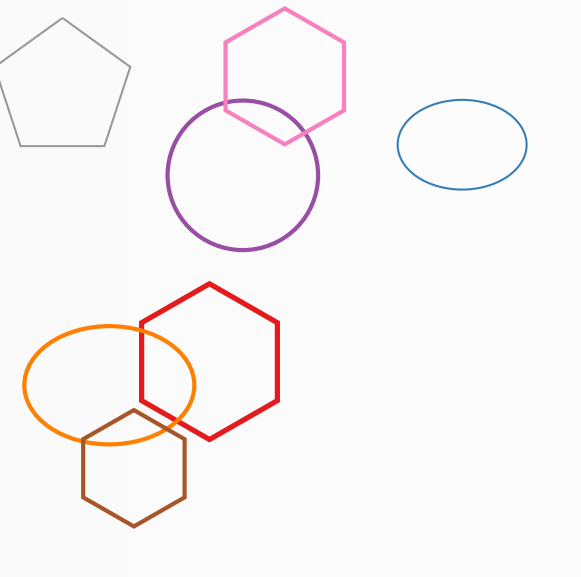[{"shape": "hexagon", "thickness": 2.5, "radius": 0.67, "center": [0.36, 0.373]}, {"shape": "oval", "thickness": 1, "radius": 0.55, "center": [0.795, 0.749]}, {"shape": "circle", "thickness": 2, "radius": 0.65, "center": [0.418, 0.696]}, {"shape": "oval", "thickness": 2, "radius": 0.73, "center": [0.188, 0.332]}, {"shape": "hexagon", "thickness": 2, "radius": 0.5, "center": [0.23, 0.188]}, {"shape": "hexagon", "thickness": 2, "radius": 0.59, "center": [0.49, 0.867]}, {"shape": "pentagon", "thickness": 1, "radius": 0.61, "center": [0.107, 0.845]}]